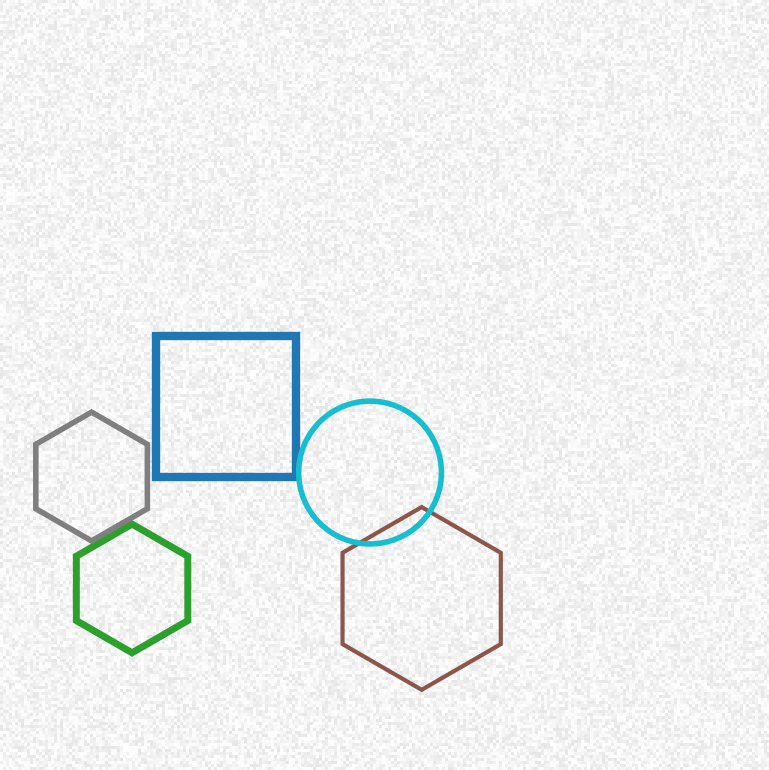[{"shape": "square", "thickness": 3, "radius": 0.46, "center": [0.293, 0.472]}, {"shape": "hexagon", "thickness": 2.5, "radius": 0.42, "center": [0.172, 0.236]}, {"shape": "hexagon", "thickness": 1.5, "radius": 0.59, "center": [0.548, 0.223]}, {"shape": "hexagon", "thickness": 2, "radius": 0.42, "center": [0.119, 0.381]}, {"shape": "circle", "thickness": 2, "radius": 0.46, "center": [0.481, 0.386]}]